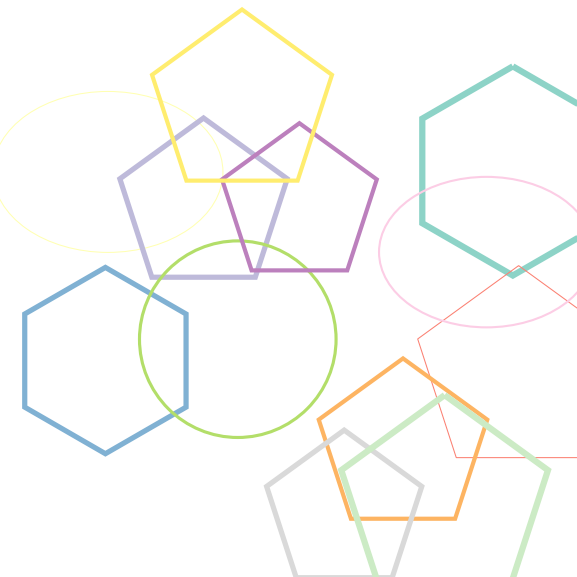[{"shape": "hexagon", "thickness": 3, "radius": 0.91, "center": [0.888, 0.703]}, {"shape": "oval", "thickness": 0.5, "radius": 1.0, "center": [0.187, 0.701]}, {"shape": "pentagon", "thickness": 2.5, "radius": 0.76, "center": [0.352, 0.642]}, {"shape": "pentagon", "thickness": 0.5, "radius": 0.92, "center": [0.898, 0.355]}, {"shape": "hexagon", "thickness": 2.5, "radius": 0.81, "center": [0.183, 0.375]}, {"shape": "pentagon", "thickness": 2, "radius": 0.77, "center": [0.698, 0.225]}, {"shape": "circle", "thickness": 1.5, "radius": 0.85, "center": [0.412, 0.412]}, {"shape": "oval", "thickness": 1, "radius": 0.93, "center": [0.842, 0.563]}, {"shape": "pentagon", "thickness": 2.5, "radius": 0.71, "center": [0.596, 0.113]}, {"shape": "pentagon", "thickness": 2, "radius": 0.7, "center": [0.518, 0.645]}, {"shape": "pentagon", "thickness": 3, "radius": 0.94, "center": [0.77, 0.127]}, {"shape": "pentagon", "thickness": 2, "radius": 0.82, "center": [0.419, 0.819]}]